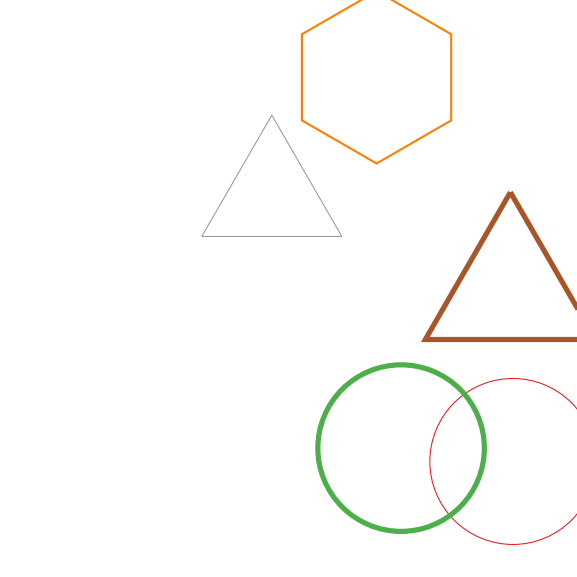[{"shape": "circle", "thickness": 0.5, "radius": 0.72, "center": [0.888, 0.2]}, {"shape": "circle", "thickness": 2.5, "radius": 0.72, "center": [0.695, 0.223]}, {"shape": "hexagon", "thickness": 1, "radius": 0.75, "center": [0.652, 0.865]}, {"shape": "triangle", "thickness": 2.5, "radius": 0.85, "center": [0.884, 0.496]}, {"shape": "triangle", "thickness": 0.5, "radius": 0.7, "center": [0.471, 0.66]}]